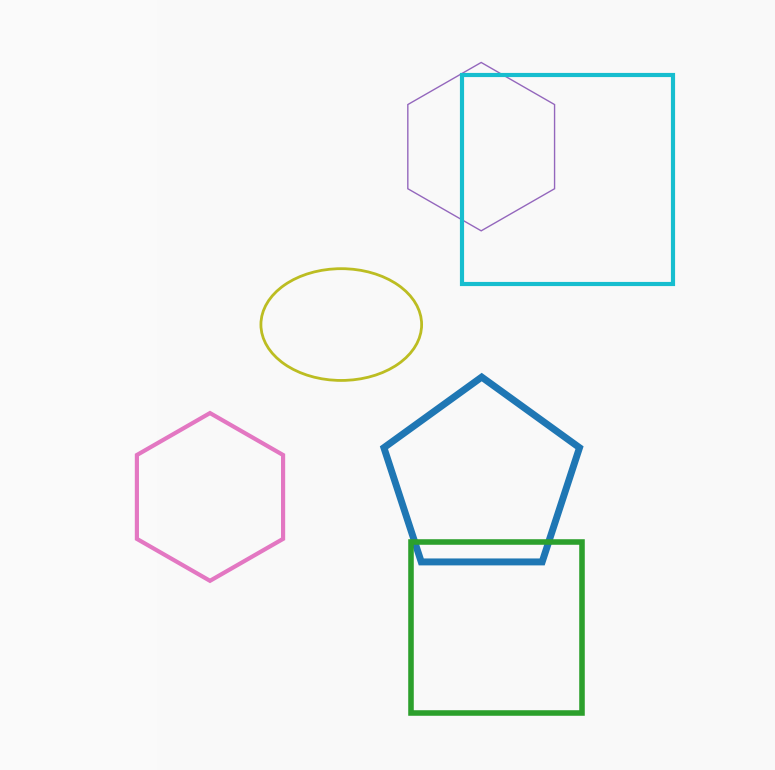[{"shape": "pentagon", "thickness": 2.5, "radius": 0.66, "center": [0.622, 0.378]}, {"shape": "square", "thickness": 2, "radius": 0.55, "center": [0.641, 0.185]}, {"shape": "hexagon", "thickness": 0.5, "radius": 0.55, "center": [0.621, 0.81]}, {"shape": "hexagon", "thickness": 1.5, "radius": 0.54, "center": [0.271, 0.355]}, {"shape": "oval", "thickness": 1, "radius": 0.52, "center": [0.44, 0.578]}, {"shape": "square", "thickness": 1.5, "radius": 0.68, "center": [0.732, 0.767]}]